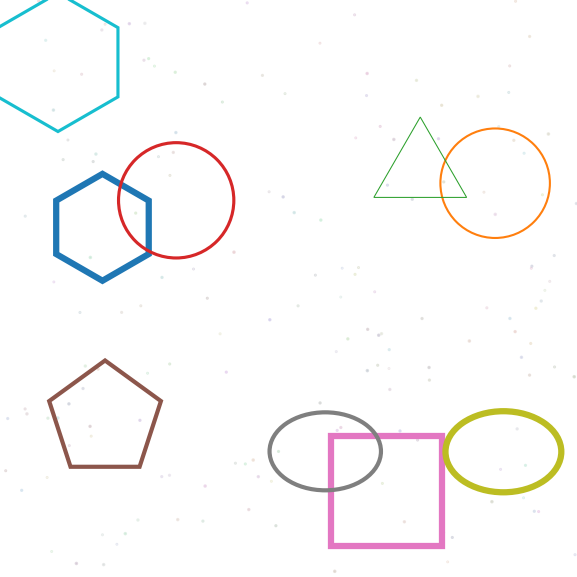[{"shape": "hexagon", "thickness": 3, "radius": 0.46, "center": [0.177, 0.606]}, {"shape": "circle", "thickness": 1, "radius": 0.47, "center": [0.857, 0.682]}, {"shape": "triangle", "thickness": 0.5, "radius": 0.46, "center": [0.728, 0.704]}, {"shape": "circle", "thickness": 1.5, "radius": 0.5, "center": [0.305, 0.652]}, {"shape": "pentagon", "thickness": 2, "radius": 0.51, "center": [0.182, 0.273]}, {"shape": "square", "thickness": 3, "radius": 0.48, "center": [0.669, 0.15]}, {"shape": "oval", "thickness": 2, "radius": 0.48, "center": [0.563, 0.218]}, {"shape": "oval", "thickness": 3, "radius": 0.5, "center": [0.872, 0.217]}, {"shape": "hexagon", "thickness": 1.5, "radius": 0.6, "center": [0.1, 0.891]}]